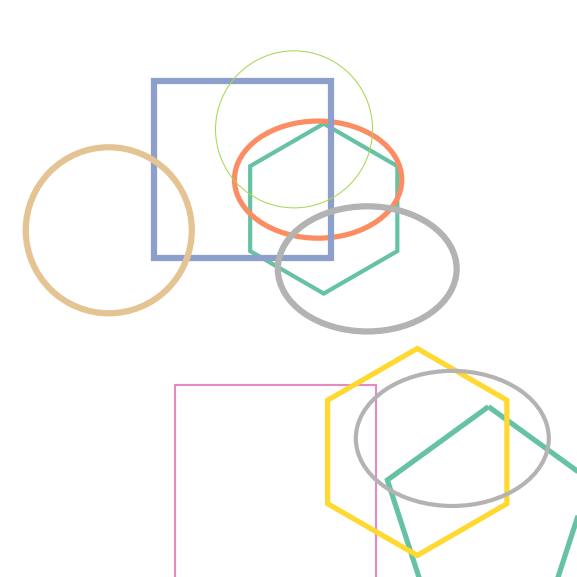[{"shape": "pentagon", "thickness": 2.5, "radius": 0.92, "center": [0.846, 0.111]}, {"shape": "hexagon", "thickness": 2, "radius": 0.74, "center": [0.561, 0.638]}, {"shape": "oval", "thickness": 2.5, "radius": 0.72, "center": [0.551, 0.688]}, {"shape": "square", "thickness": 3, "radius": 0.76, "center": [0.42, 0.706]}, {"shape": "square", "thickness": 1, "radius": 0.87, "center": [0.477, 0.158]}, {"shape": "circle", "thickness": 0.5, "radius": 0.68, "center": [0.509, 0.775]}, {"shape": "hexagon", "thickness": 2.5, "radius": 0.9, "center": [0.722, 0.217]}, {"shape": "circle", "thickness": 3, "radius": 0.72, "center": [0.188, 0.6]}, {"shape": "oval", "thickness": 3, "radius": 0.77, "center": [0.636, 0.534]}, {"shape": "oval", "thickness": 2, "radius": 0.84, "center": [0.783, 0.24]}]